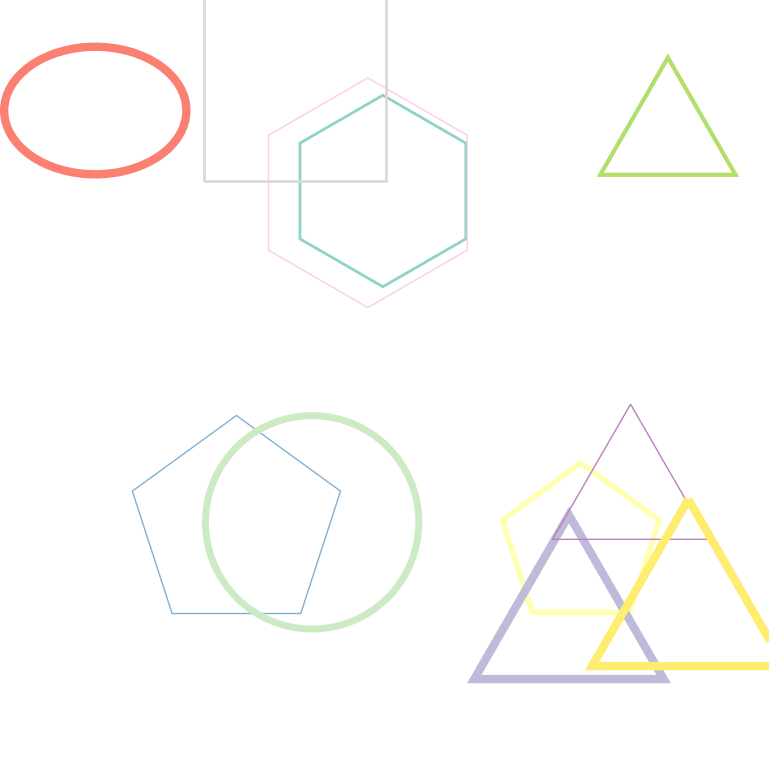[{"shape": "hexagon", "thickness": 1, "radius": 0.62, "center": [0.497, 0.752]}, {"shape": "pentagon", "thickness": 2, "radius": 0.54, "center": [0.754, 0.292]}, {"shape": "triangle", "thickness": 3, "radius": 0.71, "center": [0.739, 0.189]}, {"shape": "oval", "thickness": 3, "radius": 0.59, "center": [0.124, 0.856]}, {"shape": "pentagon", "thickness": 0.5, "radius": 0.71, "center": [0.307, 0.318]}, {"shape": "triangle", "thickness": 1.5, "radius": 0.51, "center": [0.867, 0.824]}, {"shape": "hexagon", "thickness": 0.5, "radius": 0.75, "center": [0.478, 0.75]}, {"shape": "square", "thickness": 1, "radius": 0.59, "center": [0.383, 0.884]}, {"shape": "triangle", "thickness": 0.5, "radius": 0.59, "center": [0.819, 0.358]}, {"shape": "circle", "thickness": 2.5, "radius": 0.69, "center": [0.405, 0.322]}, {"shape": "triangle", "thickness": 3, "radius": 0.72, "center": [0.894, 0.207]}]